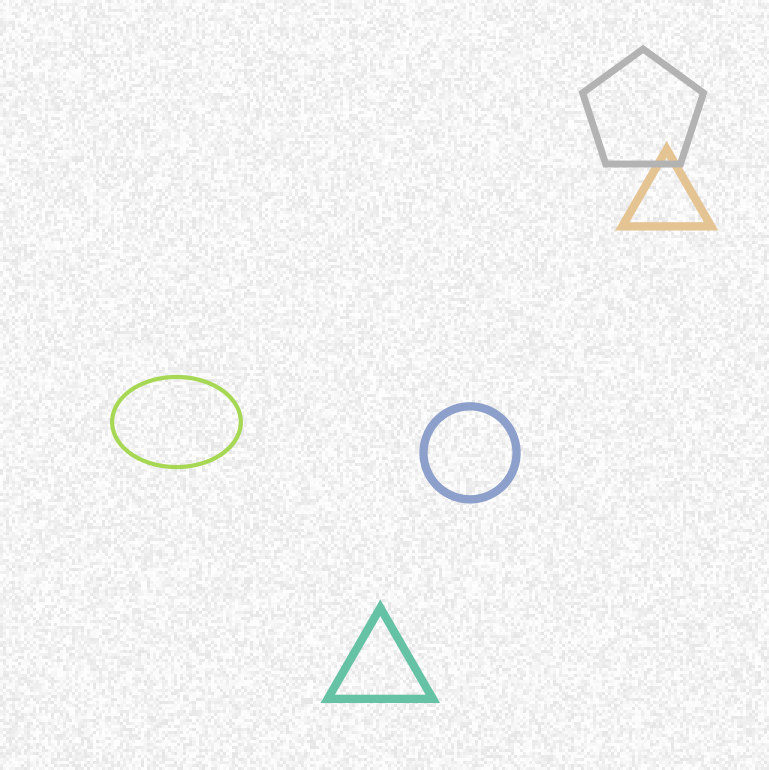[{"shape": "triangle", "thickness": 3, "radius": 0.39, "center": [0.494, 0.132]}, {"shape": "circle", "thickness": 3, "radius": 0.3, "center": [0.61, 0.412]}, {"shape": "oval", "thickness": 1.5, "radius": 0.42, "center": [0.229, 0.452]}, {"shape": "triangle", "thickness": 3, "radius": 0.33, "center": [0.866, 0.739]}, {"shape": "pentagon", "thickness": 2.5, "radius": 0.41, "center": [0.835, 0.854]}]